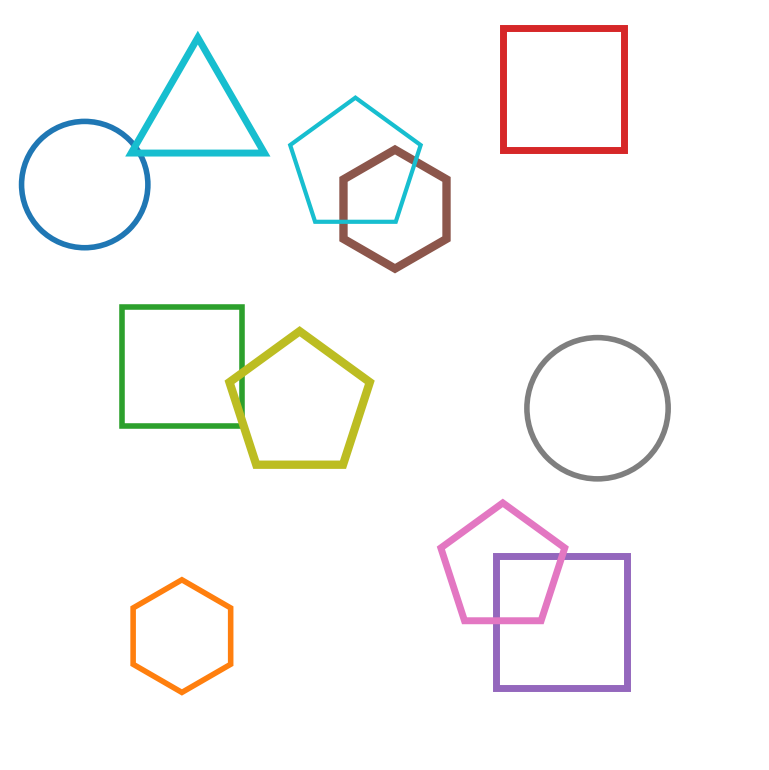[{"shape": "circle", "thickness": 2, "radius": 0.41, "center": [0.11, 0.76]}, {"shape": "hexagon", "thickness": 2, "radius": 0.37, "center": [0.236, 0.174]}, {"shape": "square", "thickness": 2, "radius": 0.39, "center": [0.237, 0.524]}, {"shape": "square", "thickness": 2.5, "radius": 0.4, "center": [0.732, 0.884]}, {"shape": "square", "thickness": 2.5, "radius": 0.43, "center": [0.729, 0.192]}, {"shape": "hexagon", "thickness": 3, "radius": 0.39, "center": [0.513, 0.728]}, {"shape": "pentagon", "thickness": 2.5, "radius": 0.42, "center": [0.653, 0.262]}, {"shape": "circle", "thickness": 2, "radius": 0.46, "center": [0.776, 0.47]}, {"shape": "pentagon", "thickness": 3, "radius": 0.48, "center": [0.389, 0.474]}, {"shape": "pentagon", "thickness": 1.5, "radius": 0.45, "center": [0.462, 0.784]}, {"shape": "triangle", "thickness": 2.5, "radius": 0.5, "center": [0.257, 0.851]}]